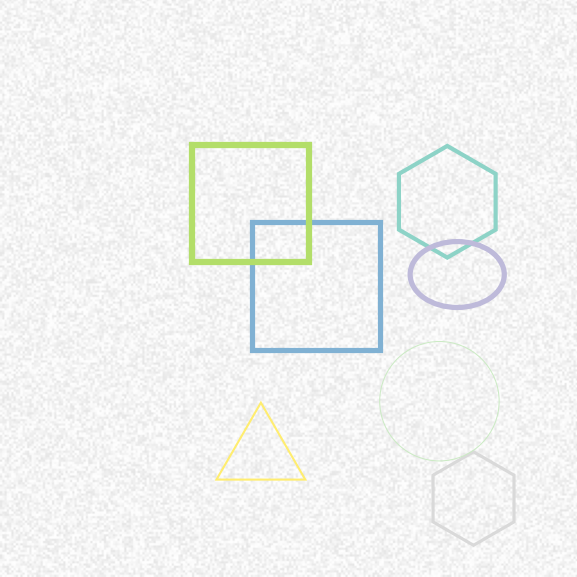[{"shape": "hexagon", "thickness": 2, "radius": 0.48, "center": [0.775, 0.65]}, {"shape": "oval", "thickness": 2.5, "radius": 0.41, "center": [0.792, 0.524]}, {"shape": "square", "thickness": 2.5, "radius": 0.55, "center": [0.547, 0.504]}, {"shape": "square", "thickness": 3, "radius": 0.51, "center": [0.434, 0.646]}, {"shape": "hexagon", "thickness": 1.5, "radius": 0.4, "center": [0.82, 0.136]}, {"shape": "circle", "thickness": 0.5, "radius": 0.52, "center": [0.761, 0.304]}, {"shape": "triangle", "thickness": 1, "radius": 0.44, "center": [0.452, 0.213]}]